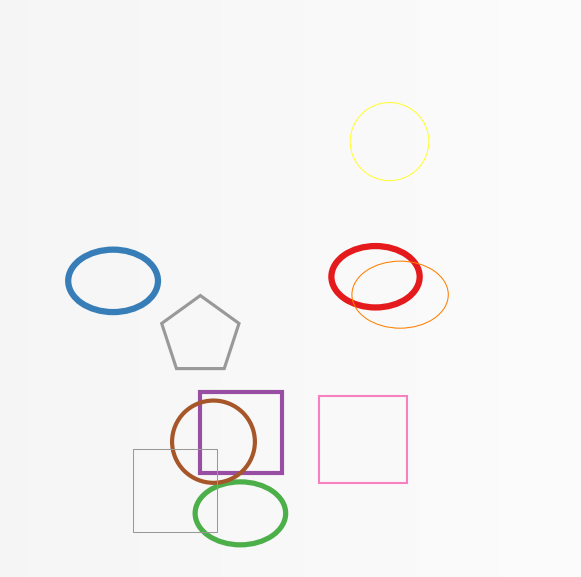[{"shape": "oval", "thickness": 3, "radius": 0.38, "center": [0.646, 0.52]}, {"shape": "oval", "thickness": 3, "radius": 0.39, "center": [0.195, 0.513]}, {"shape": "oval", "thickness": 2.5, "radius": 0.39, "center": [0.414, 0.11]}, {"shape": "square", "thickness": 2, "radius": 0.35, "center": [0.414, 0.25]}, {"shape": "oval", "thickness": 0.5, "radius": 0.41, "center": [0.688, 0.489]}, {"shape": "circle", "thickness": 0.5, "radius": 0.34, "center": [0.67, 0.754]}, {"shape": "circle", "thickness": 2, "radius": 0.36, "center": [0.367, 0.234]}, {"shape": "square", "thickness": 1, "radius": 0.38, "center": [0.625, 0.238]}, {"shape": "pentagon", "thickness": 1.5, "radius": 0.35, "center": [0.345, 0.417]}, {"shape": "square", "thickness": 0.5, "radius": 0.36, "center": [0.3, 0.15]}]